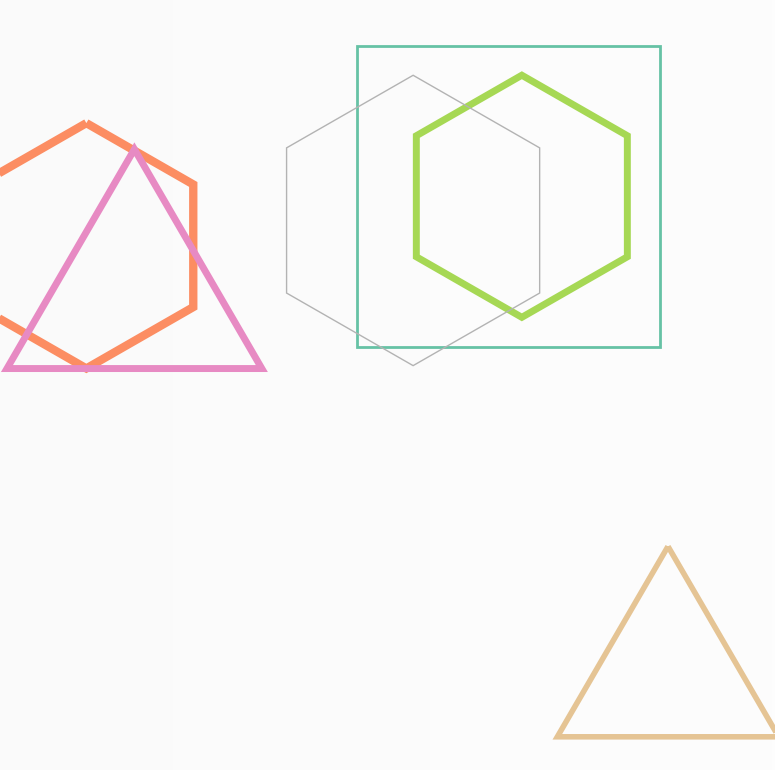[{"shape": "square", "thickness": 1, "radius": 0.98, "center": [0.657, 0.745]}, {"shape": "hexagon", "thickness": 3, "radius": 0.8, "center": [0.111, 0.681]}, {"shape": "triangle", "thickness": 2.5, "radius": 0.95, "center": [0.173, 0.616]}, {"shape": "hexagon", "thickness": 2.5, "radius": 0.79, "center": [0.673, 0.745]}, {"shape": "triangle", "thickness": 2, "radius": 0.82, "center": [0.862, 0.126]}, {"shape": "hexagon", "thickness": 0.5, "radius": 0.94, "center": [0.533, 0.714]}]